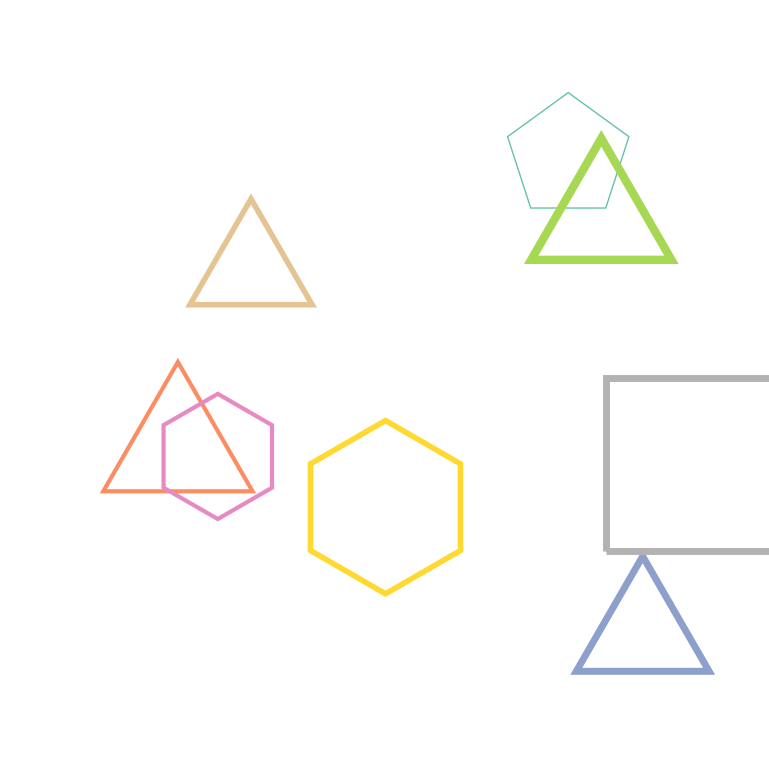[{"shape": "pentagon", "thickness": 0.5, "radius": 0.41, "center": [0.738, 0.797]}, {"shape": "triangle", "thickness": 1.5, "radius": 0.56, "center": [0.231, 0.418]}, {"shape": "triangle", "thickness": 2.5, "radius": 0.5, "center": [0.835, 0.178]}, {"shape": "hexagon", "thickness": 1.5, "radius": 0.41, "center": [0.283, 0.407]}, {"shape": "triangle", "thickness": 3, "radius": 0.53, "center": [0.781, 0.715]}, {"shape": "hexagon", "thickness": 2, "radius": 0.56, "center": [0.501, 0.341]}, {"shape": "triangle", "thickness": 2, "radius": 0.46, "center": [0.326, 0.65]}, {"shape": "square", "thickness": 2.5, "radius": 0.56, "center": [0.899, 0.397]}]